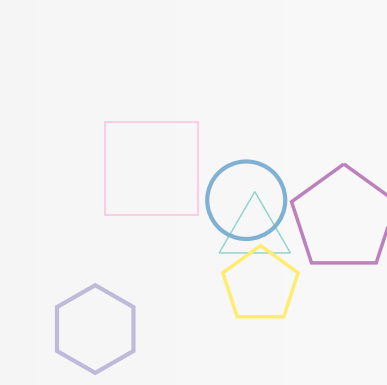[{"shape": "triangle", "thickness": 1, "radius": 0.53, "center": [0.658, 0.396]}, {"shape": "hexagon", "thickness": 3, "radius": 0.57, "center": [0.246, 0.145]}, {"shape": "circle", "thickness": 3, "radius": 0.5, "center": [0.635, 0.48]}, {"shape": "square", "thickness": 1.5, "radius": 0.6, "center": [0.391, 0.563]}, {"shape": "pentagon", "thickness": 2.5, "radius": 0.71, "center": [0.887, 0.432]}, {"shape": "pentagon", "thickness": 2.5, "radius": 0.51, "center": [0.672, 0.26]}]